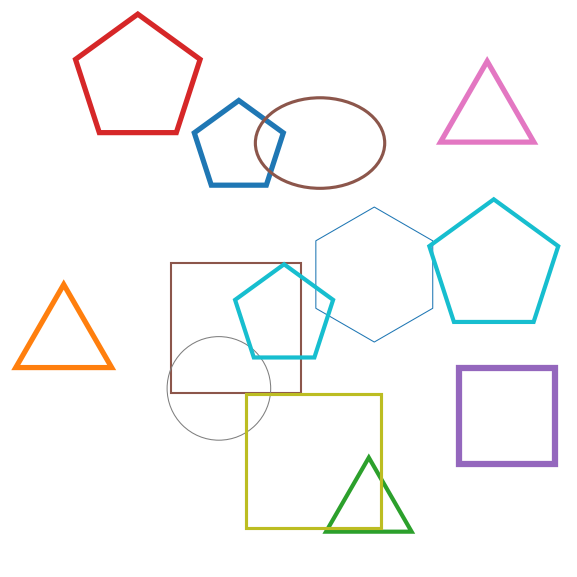[{"shape": "pentagon", "thickness": 2.5, "radius": 0.41, "center": [0.414, 0.744]}, {"shape": "hexagon", "thickness": 0.5, "radius": 0.58, "center": [0.648, 0.524]}, {"shape": "triangle", "thickness": 2.5, "radius": 0.48, "center": [0.11, 0.411]}, {"shape": "triangle", "thickness": 2, "radius": 0.43, "center": [0.639, 0.121]}, {"shape": "pentagon", "thickness": 2.5, "radius": 0.57, "center": [0.239, 0.861]}, {"shape": "square", "thickness": 3, "radius": 0.42, "center": [0.878, 0.279]}, {"shape": "oval", "thickness": 1.5, "radius": 0.56, "center": [0.554, 0.751]}, {"shape": "square", "thickness": 1, "radius": 0.56, "center": [0.409, 0.431]}, {"shape": "triangle", "thickness": 2.5, "radius": 0.47, "center": [0.844, 0.8]}, {"shape": "circle", "thickness": 0.5, "radius": 0.45, "center": [0.379, 0.327]}, {"shape": "square", "thickness": 1.5, "radius": 0.58, "center": [0.543, 0.201]}, {"shape": "pentagon", "thickness": 2, "radius": 0.59, "center": [0.855, 0.537]}, {"shape": "pentagon", "thickness": 2, "radius": 0.45, "center": [0.492, 0.452]}]